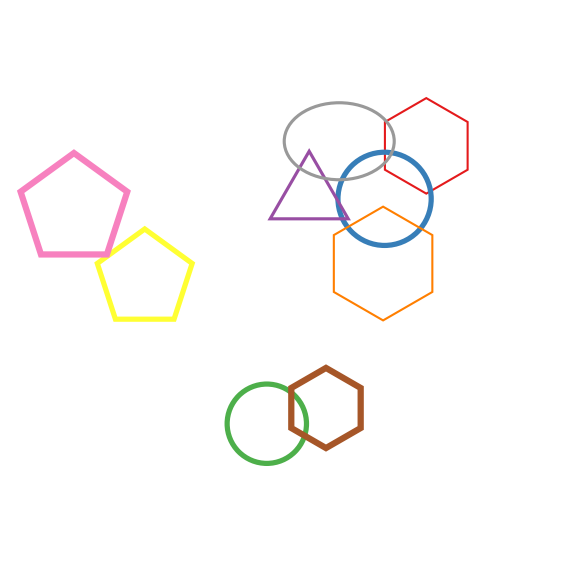[{"shape": "hexagon", "thickness": 1, "radius": 0.41, "center": [0.738, 0.747]}, {"shape": "circle", "thickness": 2.5, "radius": 0.4, "center": [0.666, 0.655]}, {"shape": "circle", "thickness": 2.5, "radius": 0.34, "center": [0.462, 0.265]}, {"shape": "triangle", "thickness": 1.5, "radius": 0.39, "center": [0.535, 0.659]}, {"shape": "hexagon", "thickness": 1, "radius": 0.49, "center": [0.663, 0.543]}, {"shape": "pentagon", "thickness": 2.5, "radius": 0.43, "center": [0.251, 0.516]}, {"shape": "hexagon", "thickness": 3, "radius": 0.35, "center": [0.564, 0.293]}, {"shape": "pentagon", "thickness": 3, "radius": 0.49, "center": [0.128, 0.637]}, {"shape": "oval", "thickness": 1.5, "radius": 0.48, "center": [0.587, 0.755]}]